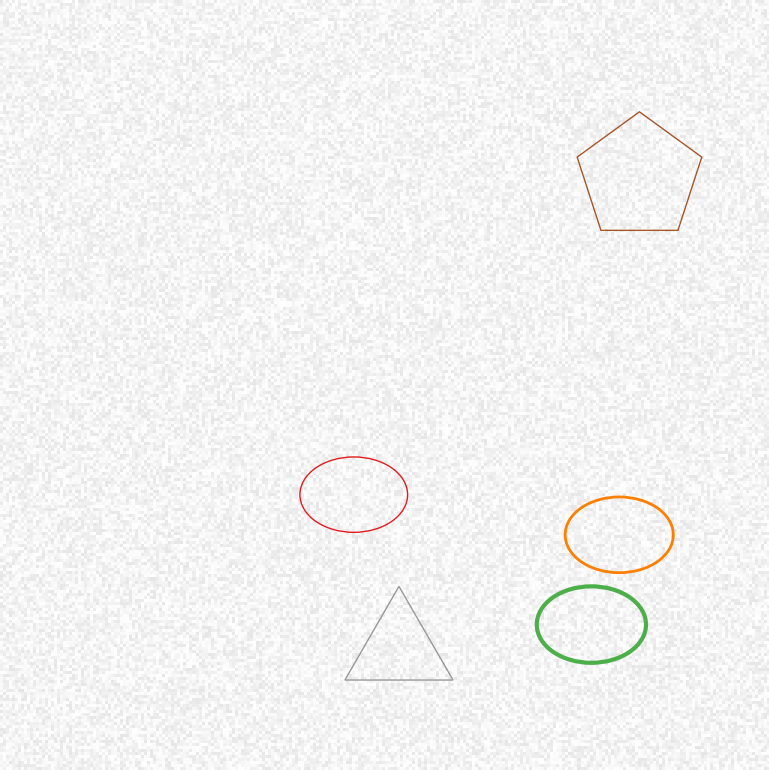[{"shape": "oval", "thickness": 0.5, "radius": 0.35, "center": [0.459, 0.358]}, {"shape": "oval", "thickness": 1.5, "radius": 0.35, "center": [0.768, 0.189]}, {"shape": "oval", "thickness": 1, "radius": 0.35, "center": [0.804, 0.305]}, {"shape": "pentagon", "thickness": 0.5, "radius": 0.43, "center": [0.83, 0.77]}, {"shape": "triangle", "thickness": 0.5, "radius": 0.41, "center": [0.518, 0.157]}]